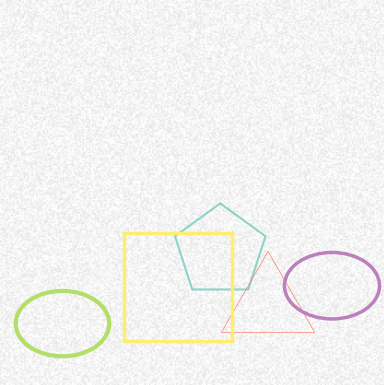[{"shape": "pentagon", "thickness": 1.5, "radius": 0.62, "center": [0.572, 0.348]}, {"shape": "triangle", "thickness": 0.5, "radius": 0.7, "center": [0.696, 0.207]}, {"shape": "oval", "thickness": 3, "radius": 0.61, "center": [0.162, 0.16]}, {"shape": "oval", "thickness": 2.5, "radius": 0.62, "center": [0.862, 0.258]}, {"shape": "square", "thickness": 2.5, "radius": 0.7, "center": [0.463, 0.254]}]